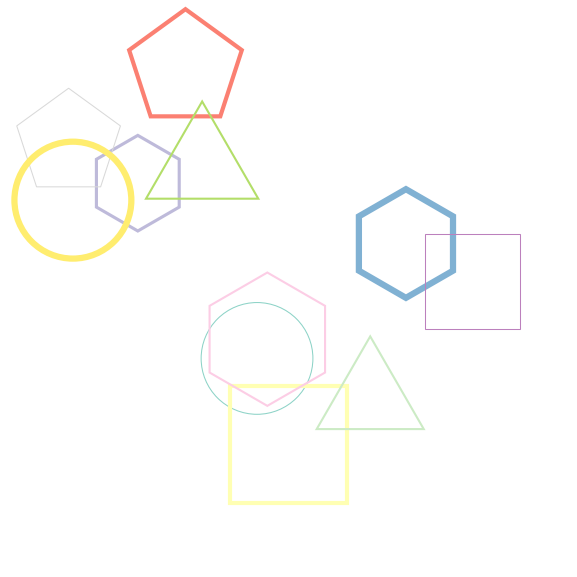[{"shape": "circle", "thickness": 0.5, "radius": 0.48, "center": [0.445, 0.378]}, {"shape": "square", "thickness": 2, "radius": 0.51, "center": [0.499, 0.23]}, {"shape": "hexagon", "thickness": 1.5, "radius": 0.41, "center": [0.239, 0.682]}, {"shape": "pentagon", "thickness": 2, "radius": 0.51, "center": [0.321, 0.881]}, {"shape": "hexagon", "thickness": 3, "radius": 0.47, "center": [0.703, 0.577]}, {"shape": "triangle", "thickness": 1, "radius": 0.56, "center": [0.35, 0.711]}, {"shape": "hexagon", "thickness": 1, "radius": 0.58, "center": [0.463, 0.412]}, {"shape": "pentagon", "thickness": 0.5, "radius": 0.47, "center": [0.119, 0.752]}, {"shape": "square", "thickness": 0.5, "radius": 0.41, "center": [0.818, 0.512]}, {"shape": "triangle", "thickness": 1, "radius": 0.54, "center": [0.641, 0.31]}, {"shape": "circle", "thickness": 3, "radius": 0.51, "center": [0.126, 0.653]}]